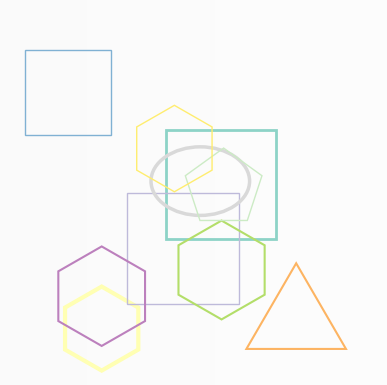[{"shape": "square", "thickness": 2, "radius": 0.71, "center": [0.57, 0.522]}, {"shape": "hexagon", "thickness": 3, "radius": 0.55, "center": [0.262, 0.147]}, {"shape": "square", "thickness": 1, "radius": 0.72, "center": [0.472, 0.355]}, {"shape": "square", "thickness": 1, "radius": 0.55, "center": [0.175, 0.759]}, {"shape": "triangle", "thickness": 1.5, "radius": 0.74, "center": [0.764, 0.168]}, {"shape": "hexagon", "thickness": 1.5, "radius": 0.64, "center": [0.572, 0.299]}, {"shape": "oval", "thickness": 2.5, "radius": 0.64, "center": [0.517, 0.53]}, {"shape": "hexagon", "thickness": 1.5, "radius": 0.65, "center": [0.262, 0.231]}, {"shape": "pentagon", "thickness": 1, "radius": 0.52, "center": [0.577, 0.511]}, {"shape": "hexagon", "thickness": 1, "radius": 0.56, "center": [0.45, 0.614]}]